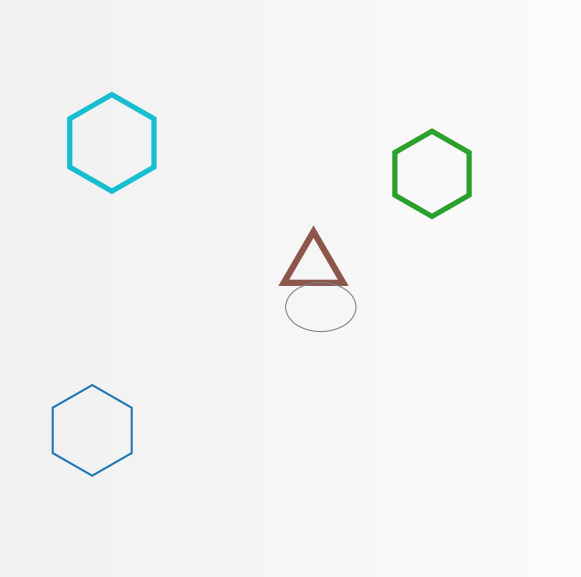[{"shape": "hexagon", "thickness": 1, "radius": 0.39, "center": [0.159, 0.254]}, {"shape": "hexagon", "thickness": 2.5, "radius": 0.37, "center": [0.743, 0.698]}, {"shape": "triangle", "thickness": 3, "radius": 0.3, "center": [0.539, 0.539]}, {"shape": "oval", "thickness": 0.5, "radius": 0.3, "center": [0.552, 0.467]}, {"shape": "hexagon", "thickness": 2.5, "radius": 0.42, "center": [0.192, 0.752]}]